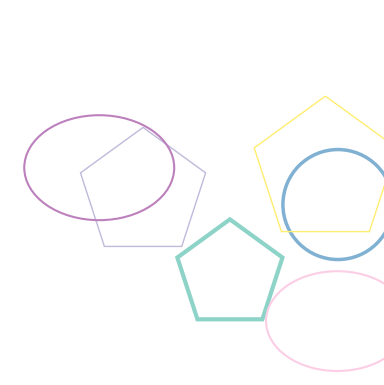[{"shape": "pentagon", "thickness": 3, "radius": 0.72, "center": [0.597, 0.287]}, {"shape": "pentagon", "thickness": 1, "radius": 0.85, "center": [0.372, 0.498]}, {"shape": "circle", "thickness": 2.5, "radius": 0.71, "center": [0.878, 0.469]}, {"shape": "oval", "thickness": 1.5, "radius": 0.93, "center": [0.876, 0.166]}, {"shape": "oval", "thickness": 1.5, "radius": 0.97, "center": [0.258, 0.564]}, {"shape": "pentagon", "thickness": 1, "radius": 0.97, "center": [0.845, 0.556]}]